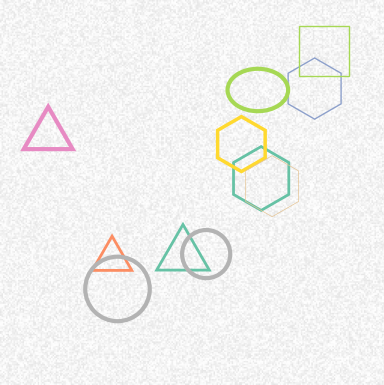[{"shape": "triangle", "thickness": 2, "radius": 0.39, "center": [0.475, 0.338]}, {"shape": "hexagon", "thickness": 2, "radius": 0.41, "center": [0.678, 0.536]}, {"shape": "triangle", "thickness": 2, "radius": 0.3, "center": [0.291, 0.327]}, {"shape": "hexagon", "thickness": 1, "radius": 0.4, "center": [0.817, 0.77]}, {"shape": "triangle", "thickness": 3, "radius": 0.37, "center": [0.125, 0.649]}, {"shape": "oval", "thickness": 3, "radius": 0.39, "center": [0.67, 0.766]}, {"shape": "square", "thickness": 1, "radius": 0.33, "center": [0.841, 0.867]}, {"shape": "hexagon", "thickness": 2.5, "radius": 0.36, "center": [0.627, 0.626]}, {"shape": "hexagon", "thickness": 0.5, "radius": 0.4, "center": [0.707, 0.516]}, {"shape": "circle", "thickness": 3, "radius": 0.42, "center": [0.305, 0.25]}, {"shape": "circle", "thickness": 3, "radius": 0.31, "center": [0.536, 0.34]}]